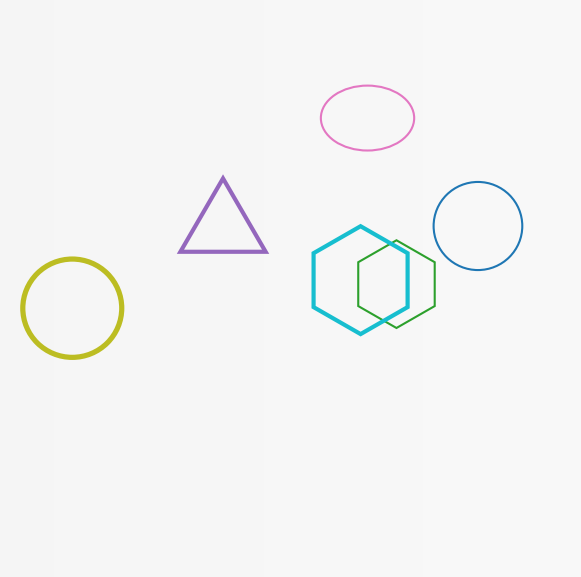[{"shape": "circle", "thickness": 1, "radius": 0.38, "center": [0.822, 0.608]}, {"shape": "hexagon", "thickness": 1, "radius": 0.38, "center": [0.682, 0.507]}, {"shape": "triangle", "thickness": 2, "radius": 0.42, "center": [0.384, 0.605]}, {"shape": "oval", "thickness": 1, "radius": 0.4, "center": [0.632, 0.795]}, {"shape": "circle", "thickness": 2.5, "radius": 0.43, "center": [0.124, 0.465]}, {"shape": "hexagon", "thickness": 2, "radius": 0.47, "center": [0.62, 0.514]}]